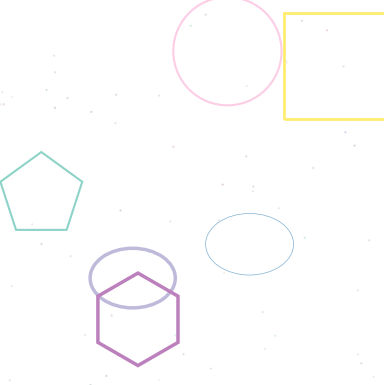[{"shape": "pentagon", "thickness": 1.5, "radius": 0.56, "center": [0.107, 0.493]}, {"shape": "oval", "thickness": 2.5, "radius": 0.55, "center": [0.345, 0.278]}, {"shape": "oval", "thickness": 0.5, "radius": 0.57, "center": [0.648, 0.366]}, {"shape": "circle", "thickness": 1.5, "radius": 0.7, "center": [0.591, 0.867]}, {"shape": "hexagon", "thickness": 2.5, "radius": 0.6, "center": [0.358, 0.171]}, {"shape": "square", "thickness": 2, "radius": 0.69, "center": [0.874, 0.829]}]